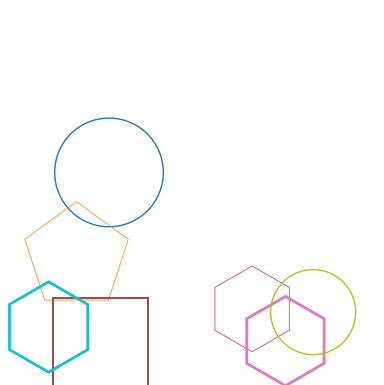[{"shape": "circle", "thickness": 1, "radius": 0.71, "center": [0.283, 0.552]}, {"shape": "pentagon", "thickness": 0.5, "radius": 0.71, "center": [0.199, 0.335]}, {"shape": "hexagon", "thickness": 0.5, "radius": 0.56, "center": [0.655, 0.198]}, {"shape": "square", "thickness": 1.5, "radius": 0.61, "center": [0.262, 0.102]}, {"shape": "hexagon", "thickness": 2, "radius": 0.58, "center": [0.741, 0.114]}, {"shape": "circle", "thickness": 1, "radius": 0.55, "center": [0.813, 0.189]}, {"shape": "hexagon", "thickness": 2, "radius": 0.59, "center": [0.126, 0.151]}]